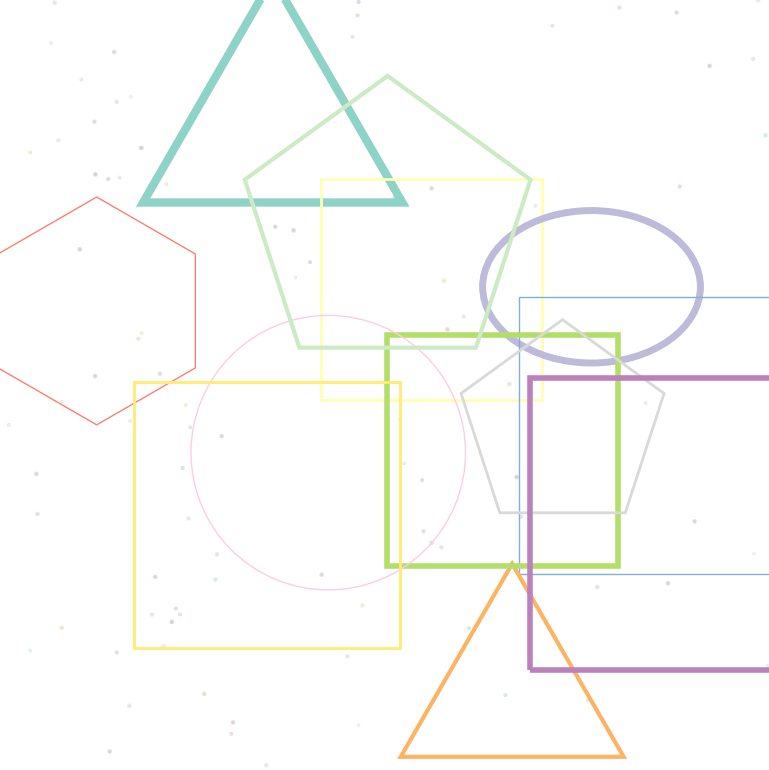[{"shape": "triangle", "thickness": 3, "radius": 0.97, "center": [0.354, 0.834]}, {"shape": "square", "thickness": 1, "radius": 0.72, "center": [0.56, 0.624]}, {"shape": "oval", "thickness": 2.5, "radius": 0.71, "center": [0.768, 0.628]}, {"shape": "hexagon", "thickness": 0.5, "radius": 0.74, "center": [0.126, 0.596]}, {"shape": "square", "thickness": 0.5, "radius": 0.9, "center": [0.854, 0.434]}, {"shape": "triangle", "thickness": 1.5, "radius": 0.84, "center": [0.665, 0.101]}, {"shape": "square", "thickness": 2, "radius": 0.75, "center": [0.653, 0.414]}, {"shape": "circle", "thickness": 0.5, "radius": 0.89, "center": [0.426, 0.412]}, {"shape": "pentagon", "thickness": 1, "radius": 0.69, "center": [0.731, 0.446]}, {"shape": "square", "thickness": 2, "radius": 0.95, "center": [0.878, 0.319]}, {"shape": "pentagon", "thickness": 1.5, "radius": 0.98, "center": [0.503, 0.706]}, {"shape": "square", "thickness": 1, "radius": 0.86, "center": [0.347, 0.331]}]